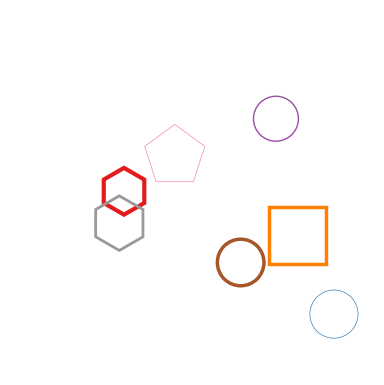[{"shape": "hexagon", "thickness": 3, "radius": 0.3, "center": [0.322, 0.503]}, {"shape": "circle", "thickness": 0.5, "radius": 0.31, "center": [0.867, 0.184]}, {"shape": "circle", "thickness": 1, "radius": 0.29, "center": [0.717, 0.692]}, {"shape": "square", "thickness": 2.5, "radius": 0.38, "center": [0.773, 0.388]}, {"shape": "circle", "thickness": 2.5, "radius": 0.3, "center": [0.625, 0.318]}, {"shape": "pentagon", "thickness": 0.5, "radius": 0.41, "center": [0.454, 0.595]}, {"shape": "hexagon", "thickness": 2, "radius": 0.35, "center": [0.31, 0.42]}]